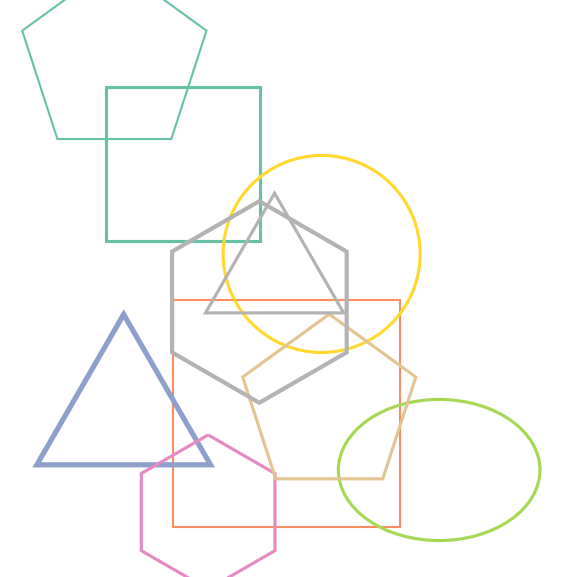[{"shape": "pentagon", "thickness": 1, "radius": 0.84, "center": [0.198, 0.894]}, {"shape": "square", "thickness": 1.5, "radius": 0.67, "center": [0.317, 0.715]}, {"shape": "square", "thickness": 1, "radius": 0.98, "center": [0.496, 0.283]}, {"shape": "triangle", "thickness": 2.5, "radius": 0.87, "center": [0.214, 0.281]}, {"shape": "hexagon", "thickness": 1.5, "radius": 0.67, "center": [0.36, 0.112]}, {"shape": "oval", "thickness": 1.5, "radius": 0.87, "center": [0.76, 0.185]}, {"shape": "circle", "thickness": 1.5, "radius": 0.85, "center": [0.557, 0.559]}, {"shape": "pentagon", "thickness": 1.5, "radius": 0.79, "center": [0.57, 0.298]}, {"shape": "triangle", "thickness": 1.5, "radius": 0.69, "center": [0.475, 0.526]}, {"shape": "hexagon", "thickness": 2, "radius": 0.87, "center": [0.449, 0.476]}]